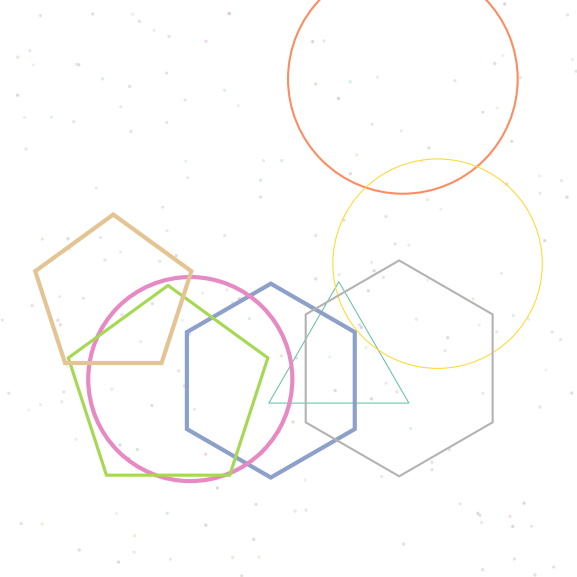[{"shape": "triangle", "thickness": 0.5, "radius": 0.7, "center": [0.587, 0.371]}, {"shape": "circle", "thickness": 1, "radius": 0.99, "center": [0.698, 0.862]}, {"shape": "hexagon", "thickness": 2, "radius": 0.84, "center": [0.469, 0.34]}, {"shape": "circle", "thickness": 2, "radius": 0.88, "center": [0.33, 0.343]}, {"shape": "pentagon", "thickness": 1.5, "radius": 0.91, "center": [0.291, 0.323]}, {"shape": "circle", "thickness": 0.5, "radius": 0.91, "center": [0.758, 0.543]}, {"shape": "pentagon", "thickness": 2, "radius": 0.71, "center": [0.196, 0.486]}, {"shape": "hexagon", "thickness": 1, "radius": 0.93, "center": [0.691, 0.361]}]